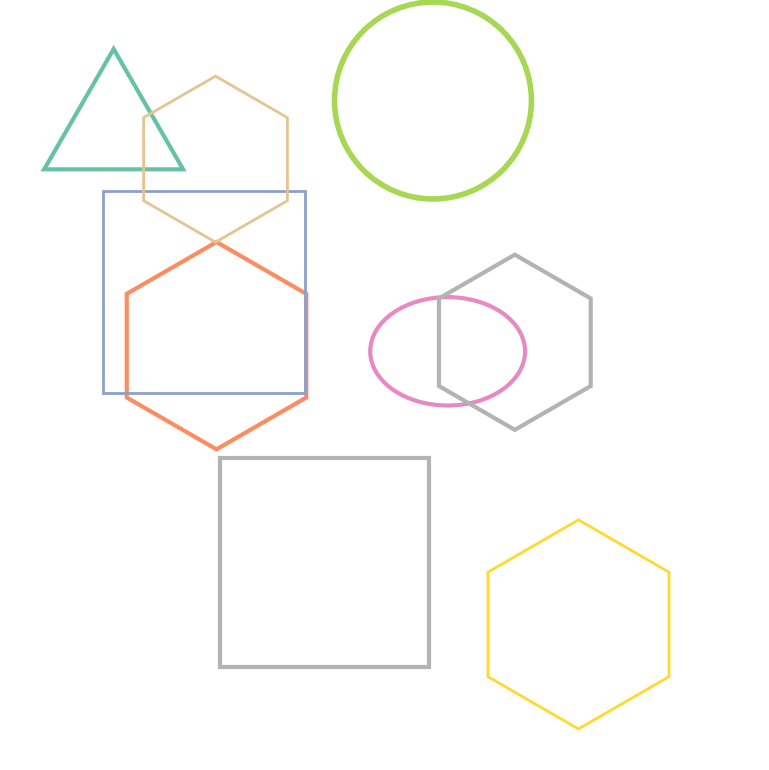[{"shape": "triangle", "thickness": 1.5, "radius": 0.52, "center": [0.148, 0.832]}, {"shape": "hexagon", "thickness": 1.5, "radius": 0.67, "center": [0.281, 0.551]}, {"shape": "square", "thickness": 1, "radius": 0.66, "center": [0.265, 0.621]}, {"shape": "oval", "thickness": 1.5, "radius": 0.5, "center": [0.581, 0.544]}, {"shape": "circle", "thickness": 2, "radius": 0.64, "center": [0.562, 0.869]}, {"shape": "hexagon", "thickness": 1, "radius": 0.68, "center": [0.751, 0.189]}, {"shape": "hexagon", "thickness": 1, "radius": 0.54, "center": [0.28, 0.793]}, {"shape": "hexagon", "thickness": 1.5, "radius": 0.57, "center": [0.669, 0.556]}, {"shape": "square", "thickness": 1.5, "radius": 0.68, "center": [0.421, 0.269]}]